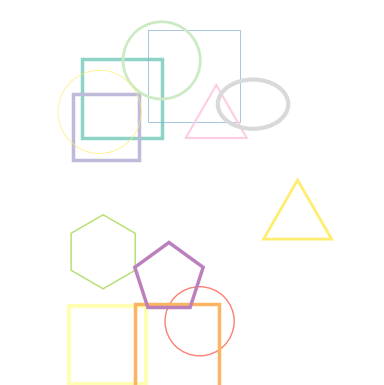[{"shape": "square", "thickness": 2.5, "radius": 0.52, "center": [0.317, 0.745]}, {"shape": "square", "thickness": 3, "radius": 0.5, "center": [0.279, 0.105]}, {"shape": "square", "thickness": 2.5, "radius": 0.43, "center": [0.275, 0.671]}, {"shape": "circle", "thickness": 1, "radius": 0.45, "center": [0.518, 0.166]}, {"shape": "square", "thickness": 0.5, "radius": 0.6, "center": [0.505, 0.803]}, {"shape": "square", "thickness": 2.5, "radius": 0.54, "center": [0.459, 0.101]}, {"shape": "hexagon", "thickness": 1, "radius": 0.48, "center": [0.268, 0.346]}, {"shape": "triangle", "thickness": 1.5, "radius": 0.46, "center": [0.562, 0.687]}, {"shape": "oval", "thickness": 3, "radius": 0.46, "center": [0.657, 0.729]}, {"shape": "pentagon", "thickness": 2.5, "radius": 0.47, "center": [0.439, 0.277]}, {"shape": "circle", "thickness": 2, "radius": 0.5, "center": [0.42, 0.843]}, {"shape": "circle", "thickness": 0.5, "radius": 0.54, "center": [0.259, 0.709]}, {"shape": "triangle", "thickness": 2, "radius": 0.51, "center": [0.773, 0.43]}]